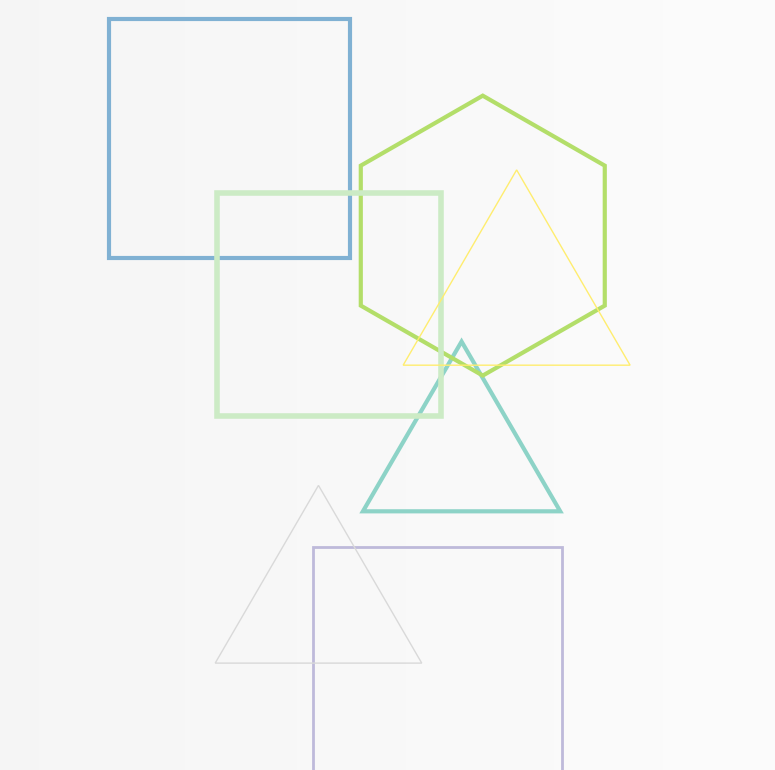[{"shape": "triangle", "thickness": 1.5, "radius": 0.73, "center": [0.596, 0.409]}, {"shape": "square", "thickness": 1, "radius": 0.81, "center": [0.565, 0.128]}, {"shape": "square", "thickness": 1.5, "radius": 0.78, "center": [0.296, 0.82]}, {"shape": "hexagon", "thickness": 1.5, "radius": 0.91, "center": [0.623, 0.694]}, {"shape": "triangle", "thickness": 0.5, "radius": 0.77, "center": [0.411, 0.216]}, {"shape": "square", "thickness": 2, "radius": 0.72, "center": [0.425, 0.605]}, {"shape": "triangle", "thickness": 0.5, "radius": 0.85, "center": [0.667, 0.61]}]